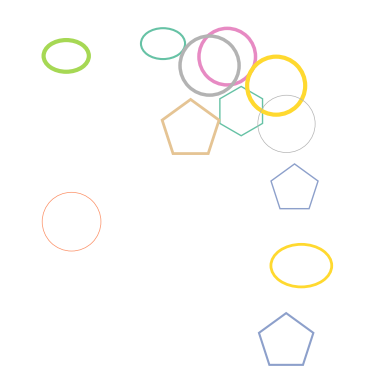[{"shape": "hexagon", "thickness": 1, "radius": 0.32, "center": [0.627, 0.711]}, {"shape": "oval", "thickness": 1.5, "radius": 0.29, "center": [0.423, 0.887]}, {"shape": "circle", "thickness": 0.5, "radius": 0.38, "center": [0.186, 0.424]}, {"shape": "pentagon", "thickness": 1, "radius": 0.32, "center": [0.765, 0.51]}, {"shape": "pentagon", "thickness": 1.5, "radius": 0.37, "center": [0.743, 0.112]}, {"shape": "circle", "thickness": 2.5, "radius": 0.37, "center": [0.59, 0.853]}, {"shape": "oval", "thickness": 3, "radius": 0.29, "center": [0.172, 0.855]}, {"shape": "circle", "thickness": 3, "radius": 0.38, "center": [0.717, 0.777]}, {"shape": "oval", "thickness": 2, "radius": 0.39, "center": [0.783, 0.31]}, {"shape": "pentagon", "thickness": 2, "radius": 0.39, "center": [0.495, 0.664]}, {"shape": "circle", "thickness": 2.5, "radius": 0.38, "center": [0.544, 0.83]}, {"shape": "circle", "thickness": 0.5, "radius": 0.37, "center": [0.744, 0.678]}]